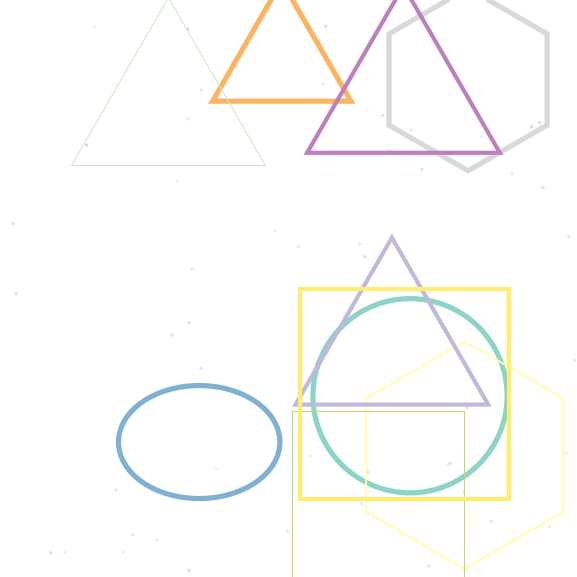[{"shape": "circle", "thickness": 2.5, "radius": 0.84, "center": [0.71, 0.314]}, {"shape": "hexagon", "thickness": 1, "radius": 0.98, "center": [0.805, 0.211]}, {"shape": "triangle", "thickness": 2, "radius": 0.96, "center": [0.679, 0.395]}, {"shape": "oval", "thickness": 2.5, "radius": 0.7, "center": [0.345, 0.234]}, {"shape": "triangle", "thickness": 2.5, "radius": 0.69, "center": [0.488, 0.893]}, {"shape": "square", "thickness": 0.5, "radius": 0.74, "center": [0.655, 0.138]}, {"shape": "hexagon", "thickness": 2.5, "radius": 0.79, "center": [0.811, 0.861]}, {"shape": "triangle", "thickness": 2, "radius": 0.96, "center": [0.699, 0.831]}, {"shape": "triangle", "thickness": 0.5, "radius": 0.97, "center": [0.292, 0.81]}, {"shape": "square", "thickness": 2, "radius": 0.91, "center": [0.7, 0.317]}]